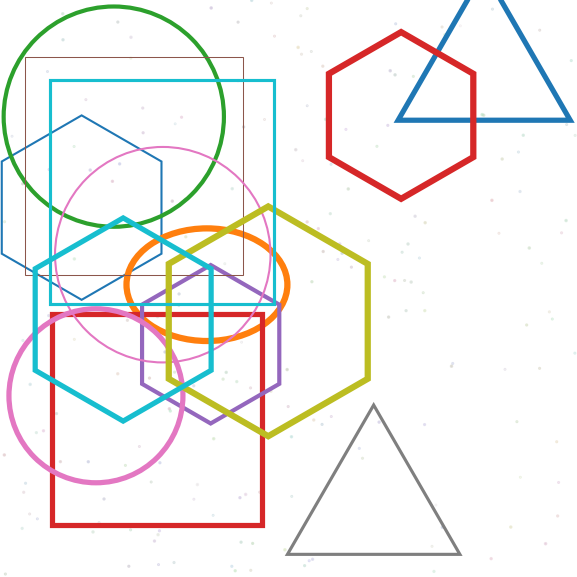[{"shape": "triangle", "thickness": 2.5, "radius": 0.86, "center": [0.838, 0.877]}, {"shape": "hexagon", "thickness": 1, "radius": 0.8, "center": [0.141, 0.64]}, {"shape": "oval", "thickness": 3, "radius": 0.7, "center": [0.358, 0.506]}, {"shape": "circle", "thickness": 2, "radius": 0.95, "center": [0.197, 0.797]}, {"shape": "square", "thickness": 2.5, "radius": 0.91, "center": [0.272, 0.273]}, {"shape": "hexagon", "thickness": 3, "radius": 0.72, "center": [0.695, 0.799]}, {"shape": "hexagon", "thickness": 2, "radius": 0.69, "center": [0.365, 0.403]}, {"shape": "square", "thickness": 0.5, "radius": 0.94, "center": [0.232, 0.712]}, {"shape": "circle", "thickness": 1, "radius": 0.93, "center": [0.282, 0.558]}, {"shape": "circle", "thickness": 2.5, "radius": 0.75, "center": [0.166, 0.314]}, {"shape": "triangle", "thickness": 1.5, "radius": 0.86, "center": [0.647, 0.125]}, {"shape": "hexagon", "thickness": 3, "radius": 0.99, "center": [0.464, 0.443]}, {"shape": "hexagon", "thickness": 2.5, "radius": 0.88, "center": [0.213, 0.446]}, {"shape": "square", "thickness": 1.5, "radius": 0.97, "center": [0.281, 0.667]}]